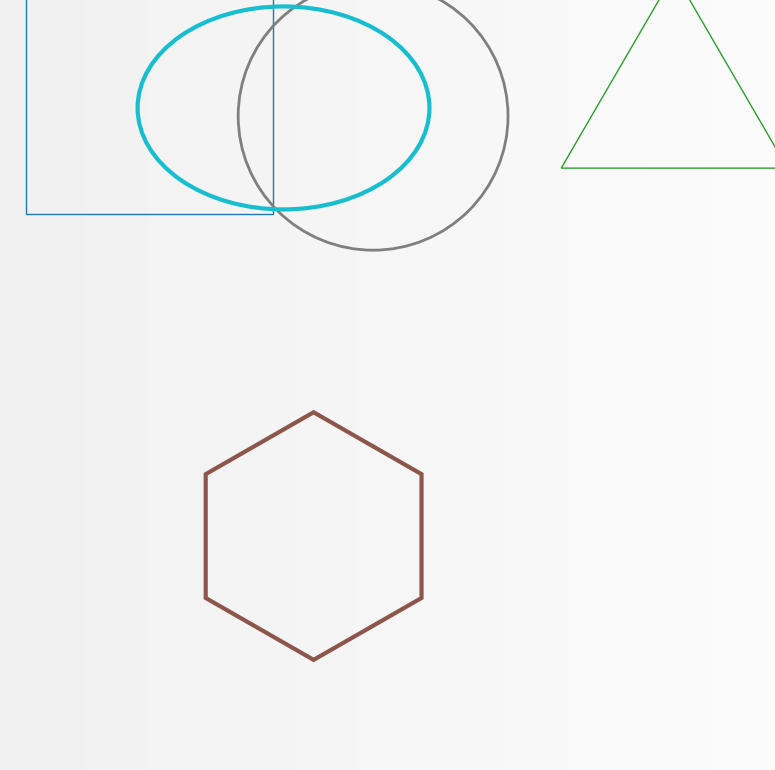[{"shape": "square", "thickness": 0.5, "radius": 0.79, "center": [0.193, 0.882]}, {"shape": "triangle", "thickness": 0.5, "radius": 0.84, "center": [0.87, 0.866]}, {"shape": "hexagon", "thickness": 1.5, "radius": 0.8, "center": [0.405, 0.304]}, {"shape": "circle", "thickness": 1, "radius": 0.87, "center": [0.481, 0.849]}, {"shape": "oval", "thickness": 1.5, "radius": 0.94, "center": [0.366, 0.86]}]